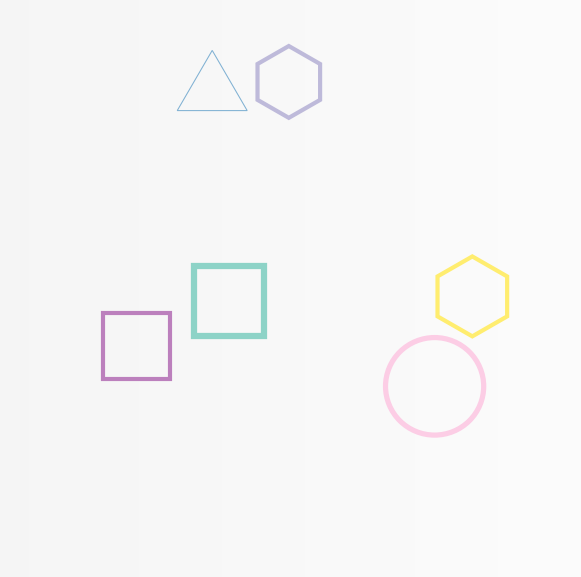[{"shape": "square", "thickness": 3, "radius": 0.3, "center": [0.394, 0.478]}, {"shape": "hexagon", "thickness": 2, "radius": 0.31, "center": [0.497, 0.857]}, {"shape": "triangle", "thickness": 0.5, "radius": 0.35, "center": [0.365, 0.842]}, {"shape": "circle", "thickness": 2.5, "radius": 0.42, "center": [0.748, 0.33]}, {"shape": "square", "thickness": 2, "radius": 0.29, "center": [0.235, 0.4]}, {"shape": "hexagon", "thickness": 2, "radius": 0.35, "center": [0.813, 0.486]}]